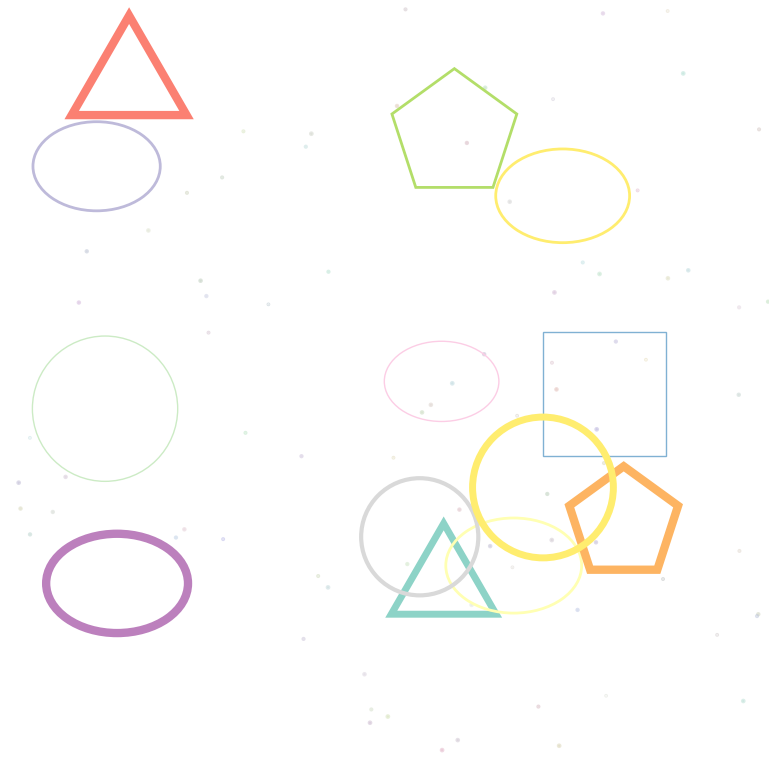[{"shape": "triangle", "thickness": 2.5, "radius": 0.39, "center": [0.576, 0.242]}, {"shape": "oval", "thickness": 1, "radius": 0.44, "center": [0.667, 0.266]}, {"shape": "oval", "thickness": 1, "radius": 0.41, "center": [0.125, 0.784]}, {"shape": "triangle", "thickness": 3, "radius": 0.43, "center": [0.168, 0.894]}, {"shape": "square", "thickness": 0.5, "radius": 0.4, "center": [0.785, 0.488]}, {"shape": "pentagon", "thickness": 3, "radius": 0.37, "center": [0.81, 0.32]}, {"shape": "pentagon", "thickness": 1, "radius": 0.43, "center": [0.59, 0.826]}, {"shape": "oval", "thickness": 0.5, "radius": 0.37, "center": [0.574, 0.505]}, {"shape": "circle", "thickness": 1.5, "radius": 0.38, "center": [0.545, 0.303]}, {"shape": "oval", "thickness": 3, "radius": 0.46, "center": [0.152, 0.242]}, {"shape": "circle", "thickness": 0.5, "radius": 0.47, "center": [0.136, 0.469]}, {"shape": "circle", "thickness": 2.5, "radius": 0.46, "center": [0.705, 0.367]}, {"shape": "oval", "thickness": 1, "radius": 0.43, "center": [0.731, 0.746]}]